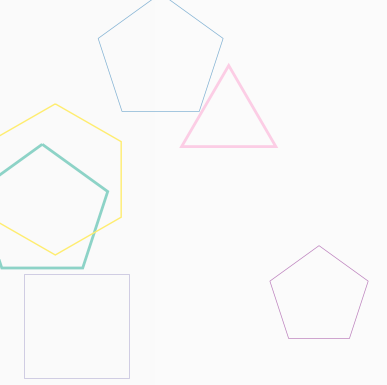[{"shape": "pentagon", "thickness": 2, "radius": 0.89, "center": [0.109, 0.448]}, {"shape": "square", "thickness": 0.5, "radius": 0.68, "center": [0.196, 0.153]}, {"shape": "pentagon", "thickness": 0.5, "radius": 0.85, "center": [0.415, 0.848]}, {"shape": "triangle", "thickness": 2, "radius": 0.7, "center": [0.59, 0.689]}, {"shape": "pentagon", "thickness": 0.5, "radius": 0.67, "center": [0.823, 0.229]}, {"shape": "hexagon", "thickness": 1, "radius": 0.98, "center": [0.143, 0.534]}]